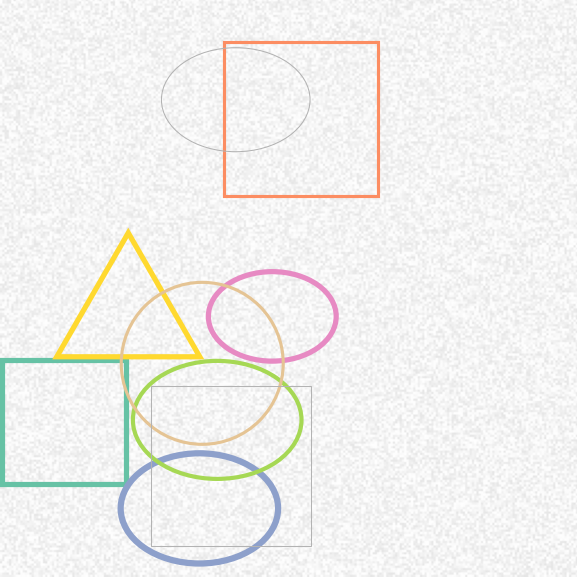[{"shape": "square", "thickness": 2.5, "radius": 0.54, "center": [0.111, 0.269]}, {"shape": "square", "thickness": 1.5, "radius": 0.67, "center": [0.521, 0.793]}, {"shape": "oval", "thickness": 3, "radius": 0.68, "center": [0.345, 0.119]}, {"shape": "oval", "thickness": 2.5, "radius": 0.55, "center": [0.471, 0.451]}, {"shape": "oval", "thickness": 2, "radius": 0.73, "center": [0.376, 0.272]}, {"shape": "triangle", "thickness": 2.5, "radius": 0.72, "center": [0.222, 0.453]}, {"shape": "circle", "thickness": 1.5, "radius": 0.7, "center": [0.35, 0.37]}, {"shape": "oval", "thickness": 0.5, "radius": 0.64, "center": [0.408, 0.826]}, {"shape": "square", "thickness": 0.5, "radius": 0.69, "center": [0.4, 0.192]}]